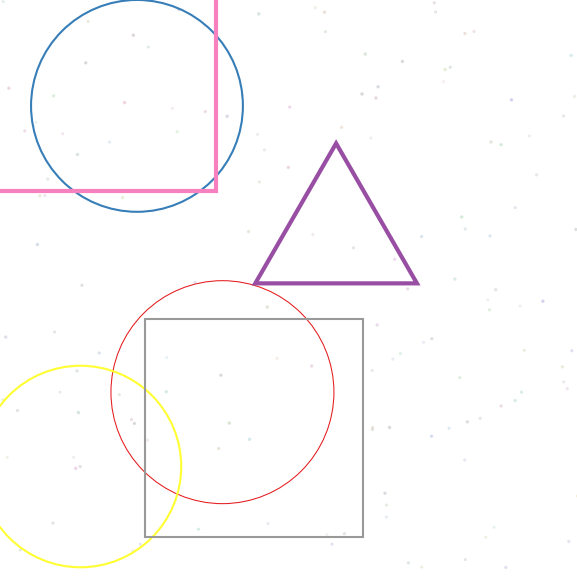[{"shape": "circle", "thickness": 0.5, "radius": 0.97, "center": [0.385, 0.32]}, {"shape": "circle", "thickness": 1, "radius": 0.92, "center": [0.237, 0.816]}, {"shape": "triangle", "thickness": 2, "radius": 0.81, "center": [0.582, 0.589]}, {"shape": "circle", "thickness": 1, "radius": 0.87, "center": [0.139, 0.191]}, {"shape": "square", "thickness": 2, "radius": 0.95, "center": [0.184, 0.859]}, {"shape": "square", "thickness": 1, "radius": 0.94, "center": [0.44, 0.258]}]